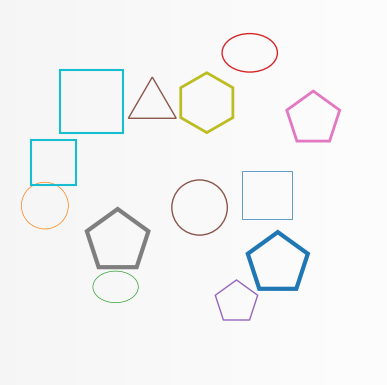[{"shape": "square", "thickness": 0.5, "radius": 0.32, "center": [0.689, 0.494]}, {"shape": "pentagon", "thickness": 3, "radius": 0.41, "center": [0.717, 0.316]}, {"shape": "circle", "thickness": 0.5, "radius": 0.3, "center": [0.116, 0.466]}, {"shape": "oval", "thickness": 0.5, "radius": 0.29, "center": [0.298, 0.255]}, {"shape": "oval", "thickness": 1, "radius": 0.36, "center": [0.645, 0.863]}, {"shape": "pentagon", "thickness": 1, "radius": 0.29, "center": [0.61, 0.215]}, {"shape": "circle", "thickness": 1, "radius": 0.36, "center": [0.515, 0.461]}, {"shape": "triangle", "thickness": 1, "radius": 0.36, "center": [0.393, 0.728]}, {"shape": "pentagon", "thickness": 2, "radius": 0.36, "center": [0.808, 0.692]}, {"shape": "pentagon", "thickness": 3, "radius": 0.42, "center": [0.304, 0.374]}, {"shape": "hexagon", "thickness": 2, "radius": 0.39, "center": [0.534, 0.733]}, {"shape": "square", "thickness": 1.5, "radius": 0.29, "center": [0.139, 0.578]}, {"shape": "square", "thickness": 1.5, "radius": 0.41, "center": [0.237, 0.737]}]